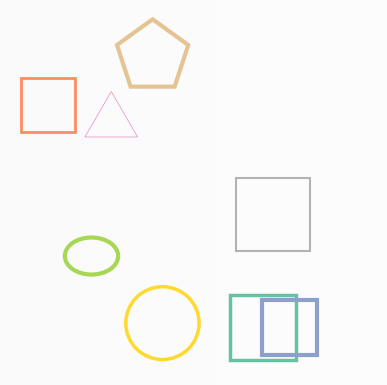[{"shape": "square", "thickness": 2.5, "radius": 0.42, "center": [0.678, 0.15]}, {"shape": "square", "thickness": 2, "radius": 0.35, "center": [0.124, 0.727]}, {"shape": "square", "thickness": 3, "radius": 0.36, "center": [0.747, 0.15]}, {"shape": "triangle", "thickness": 0.5, "radius": 0.39, "center": [0.287, 0.684]}, {"shape": "oval", "thickness": 3, "radius": 0.34, "center": [0.236, 0.335]}, {"shape": "circle", "thickness": 2.5, "radius": 0.47, "center": [0.419, 0.161]}, {"shape": "pentagon", "thickness": 3, "radius": 0.48, "center": [0.394, 0.853]}, {"shape": "square", "thickness": 1.5, "radius": 0.48, "center": [0.704, 0.443]}]